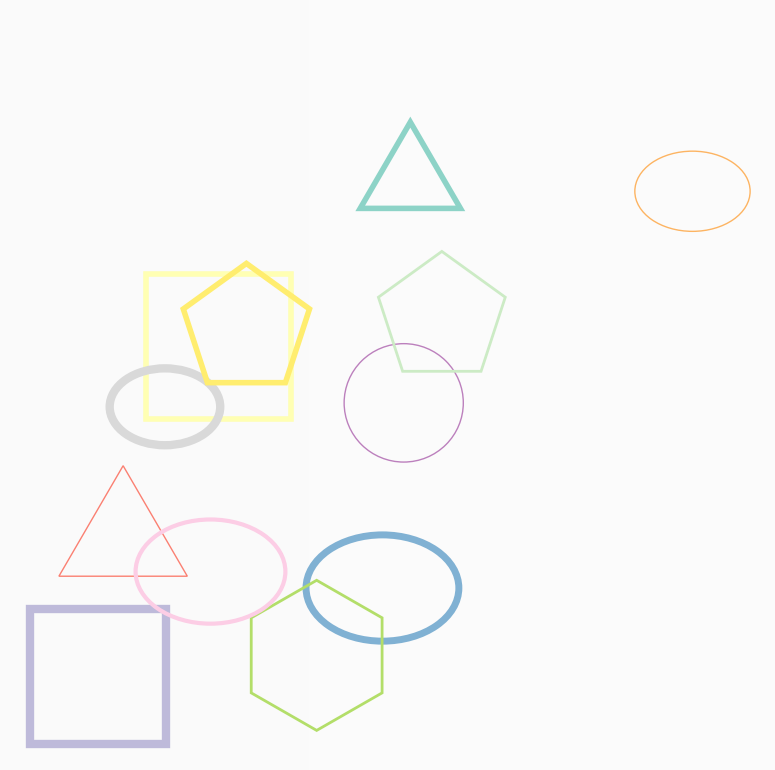[{"shape": "triangle", "thickness": 2, "radius": 0.37, "center": [0.529, 0.767]}, {"shape": "square", "thickness": 2, "radius": 0.47, "center": [0.282, 0.55]}, {"shape": "square", "thickness": 3, "radius": 0.44, "center": [0.126, 0.121]}, {"shape": "triangle", "thickness": 0.5, "radius": 0.48, "center": [0.159, 0.299]}, {"shape": "oval", "thickness": 2.5, "radius": 0.49, "center": [0.493, 0.236]}, {"shape": "oval", "thickness": 0.5, "radius": 0.37, "center": [0.894, 0.752]}, {"shape": "hexagon", "thickness": 1, "radius": 0.49, "center": [0.409, 0.149]}, {"shape": "oval", "thickness": 1.5, "radius": 0.48, "center": [0.272, 0.258]}, {"shape": "oval", "thickness": 3, "radius": 0.36, "center": [0.213, 0.472]}, {"shape": "circle", "thickness": 0.5, "radius": 0.38, "center": [0.521, 0.477]}, {"shape": "pentagon", "thickness": 1, "radius": 0.43, "center": [0.57, 0.587]}, {"shape": "pentagon", "thickness": 2, "radius": 0.43, "center": [0.318, 0.572]}]